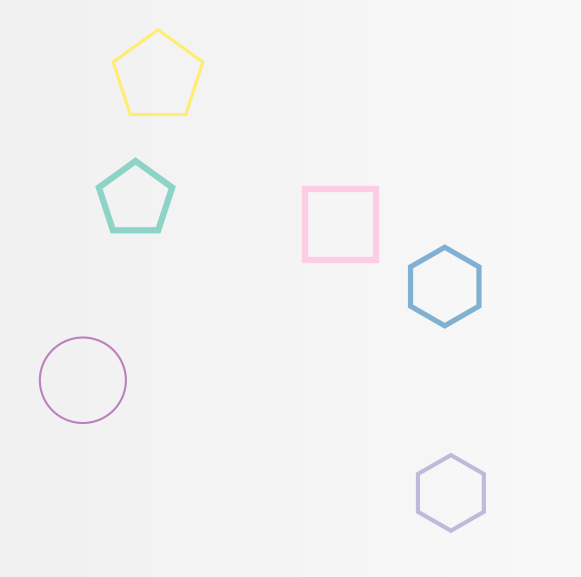[{"shape": "pentagon", "thickness": 3, "radius": 0.33, "center": [0.233, 0.654]}, {"shape": "hexagon", "thickness": 2, "radius": 0.33, "center": [0.776, 0.146]}, {"shape": "hexagon", "thickness": 2.5, "radius": 0.34, "center": [0.765, 0.503]}, {"shape": "square", "thickness": 3, "radius": 0.31, "center": [0.586, 0.611]}, {"shape": "circle", "thickness": 1, "radius": 0.37, "center": [0.143, 0.341]}, {"shape": "pentagon", "thickness": 1.5, "radius": 0.41, "center": [0.272, 0.866]}]